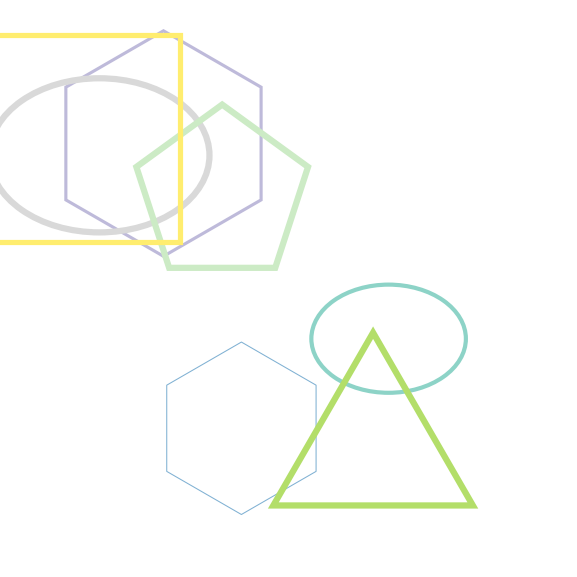[{"shape": "oval", "thickness": 2, "radius": 0.67, "center": [0.673, 0.413]}, {"shape": "hexagon", "thickness": 1.5, "radius": 0.98, "center": [0.283, 0.751]}, {"shape": "hexagon", "thickness": 0.5, "radius": 0.75, "center": [0.418, 0.258]}, {"shape": "triangle", "thickness": 3, "radius": 1.0, "center": [0.646, 0.224]}, {"shape": "oval", "thickness": 3, "radius": 0.95, "center": [0.172, 0.73]}, {"shape": "pentagon", "thickness": 3, "radius": 0.78, "center": [0.385, 0.662]}, {"shape": "square", "thickness": 2.5, "radius": 0.89, "center": [0.133, 0.76]}]